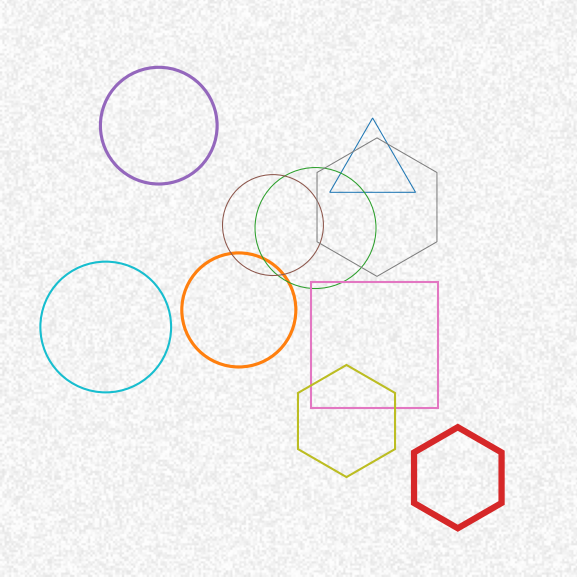[{"shape": "triangle", "thickness": 0.5, "radius": 0.43, "center": [0.645, 0.709]}, {"shape": "circle", "thickness": 1.5, "radius": 0.49, "center": [0.414, 0.462]}, {"shape": "circle", "thickness": 0.5, "radius": 0.52, "center": [0.546, 0.604]}, {"shape": "hexagon", "thickness": 3, "radius": 0.44, "center": [0.793, 0.172]}, {"shape": "circle", "thickness": 1.5, "radius": 0.51, "center": [0.275, 0.782]}, {"shape": "circle", "thickness": 0.5, "radius": 0.44, "center": [0.473, 0.609]}, {"shape": "square", "thickness": 1, "radius": 0.55, "center": [0.648, 0.401]}, {"shape": "hexagon", "thickness": 0.5, "radius": 0.6, "center": [0.653, 0.64]}, {"shape": "hexagon", "thickness": 1, "radius": 0.49, "center": [0.6, 0.27]}, {"shape": "circle", "thickness": 1, "radius": 0.57, "center": [0.183, 0.433]}]